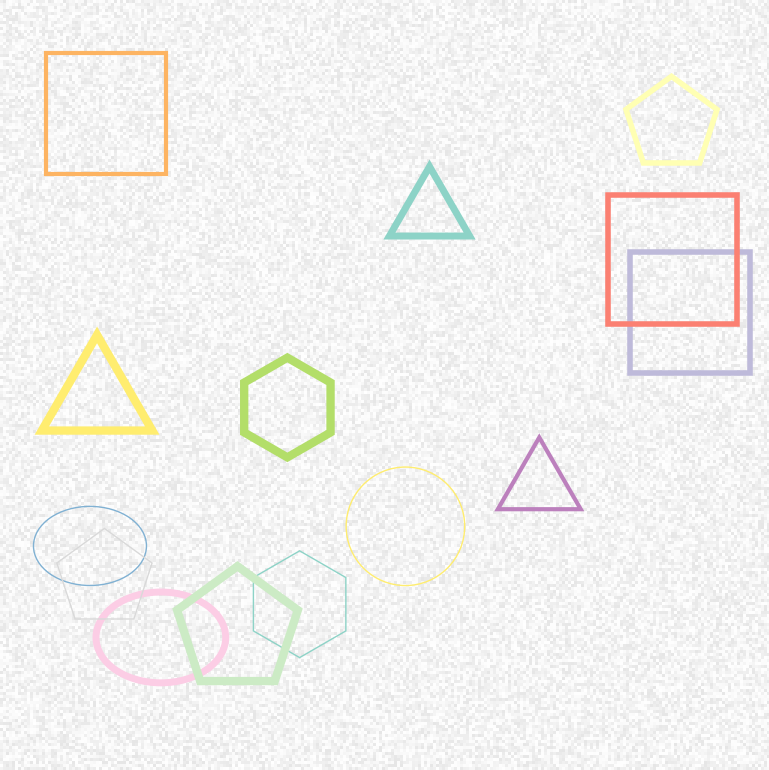[{"shape": "hexagon", "thickness": 0.5, "radius": 0.35, "center": [0.389, 0.215]}, {"shape": "triangle", "thickness": 2.5, "radius": 0.3, "center": [0.558, 0.724]}, {"shape": "pentagon", "thickness": 2, "radius": 0.31, "center": [0.872, 0.839]}, {"shape": "square", "thickness": 2, "radius": 0.39, "center": [0.896, 0.594]}, {"shape": "square", "thickness": 2, "radius": 0.42, "center": [0.873, 0.663]}, {"shape": "oval", "thickness": 0.5, "radius": 0.37, "center": [0.117, 0.291]}, {"shape": "square", "thickness": 1.5, "radius": 0.39, "center": [0.137, 0.853]}, {"shape": "hexagon", "thickness": 3, "radius": 0.32, "center": [0.373, 0.471]}, {"shape": "oval", "thickness": 2.5, "radius": 0.42, "center": [0.209, 0.172]}, {"shape": "pentagon", "thickness": 0.5, "radius": 0.33, "center": [0.136, 0.249]}, {"shape": "triangle", "thickness": 1.5, "radius": 0.31, "center": [0.7, 0.37]}, {"shape": "pentagon", "thickness": 3, "radius": 0.41, "center": [0.308, 0.182]}, {"shape": "circle", "thickness": 0.5, "radius": 0.38, "center": [0.527, 0.316]}, {"shape": "triangle", "thickness": 3, "radius": 0.41, "center": [0.126, 0.482]}]